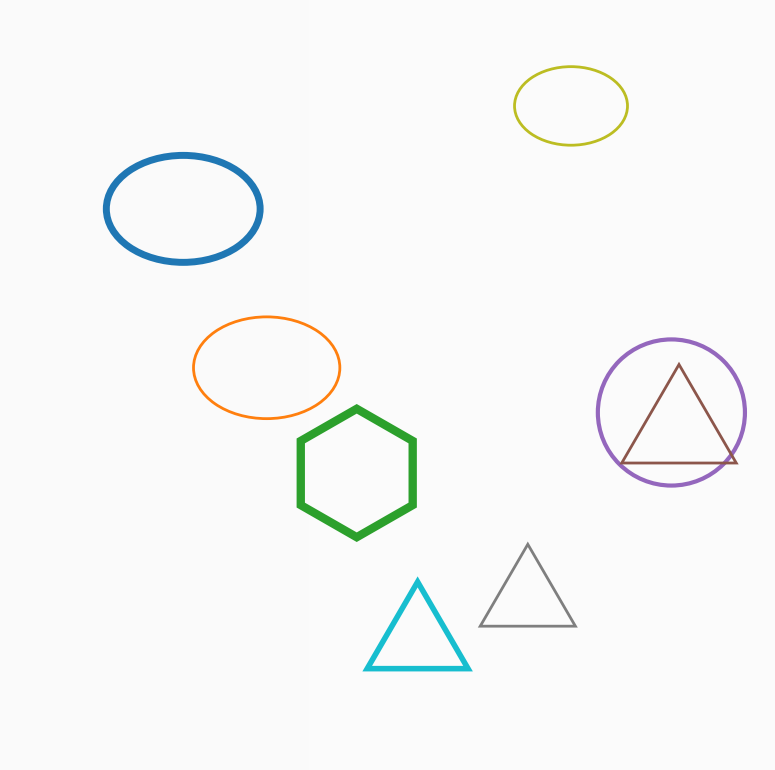[{"shape": "oval", "thickness": 2.5, "radius": 0.5, "center": [0.236, 0.729]}, {"shape": "oval", "thickness": 1, "radius": 0.47, "center": [0.344, 0.522]}, {"shape": "hexagon", "thickness": 3, "radius": 0.42, "center": [0.46, 0.386]}, {"shape": "circle", "thickness": 1.5, "radius": 0.47, "center": [0.866, 0.464]}, {"shape": "triangle", "thickness": 1, "radius": 0.43, "center": [0.876, 0.441]}, {"shape": "triangle", "thickness": 1, "radius": 0.35, "center": [0.681, 0.222]}, {"shape": "oval", "thickness": 1, "radius": 0.36, "center": [0.737, 0.862]}, {"shape": "triangle", "thickness": 2, "radius": 0.38, "center": [0.539, 0.169]}]